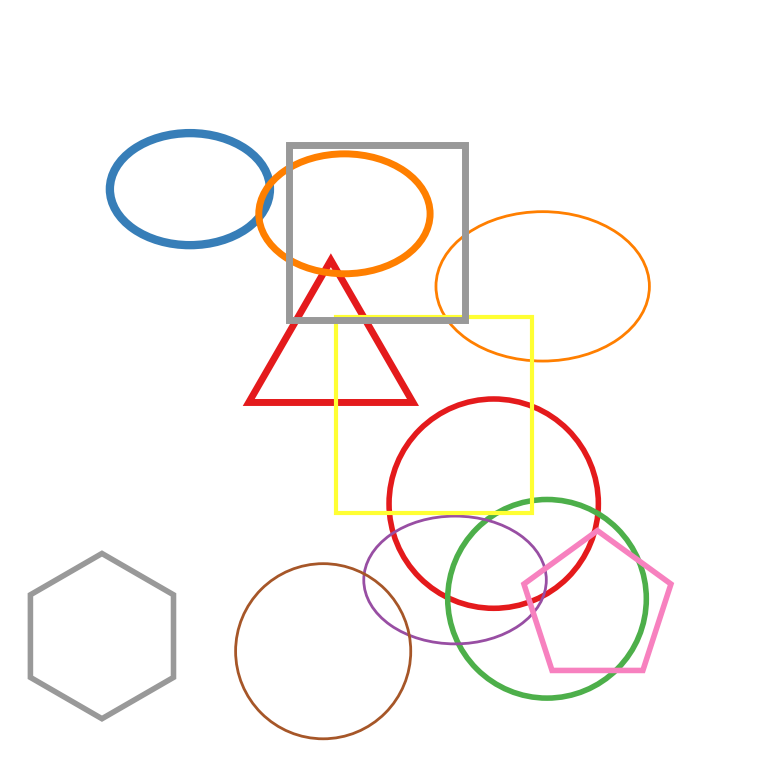[{"shape": "triangle", "thickness": 2.5, "radius": 0.62, "center": [0.43, 0.539]}, {"shape": "circle", "thickness": 2, "radius": 0.68, "center": [0.641, 0.346]}, {"shape": "oval", "thickness": 3, "radius": 0.52, "center": [0.247, 0.754]}, {"shape": "circle", "thickness": 2, "radius": 0.64, "center": [0.71, 0.222]}, {"shape": "oval", "thickness": 1, "radius": 0.59, "center": [0.591, 0.247]}, {"shape": "oval", "thickness": 1, "radius": 0.69, "center": [0.705, 0.628]}, {"shape": "oval", "thickness": 2.5, "radius": 0.56, "center": [0.447, 0.722]}, {"shape": "square", "thickness": 1.5, "radius": 0.64, "center": [0.563, 0.461]}, {"shape": "circle", "thickness": 1, "radius": 0.57, "center": [0.42, 0.154]}, {"shape": "pentagon", "thickness": 2, "radius": 0.5, "center": [0.776, 0.21]}, {"shape": "hexagon", "thickness": 2, "radius": 0.54, "center": [0.132, 0.174]}, {"shape": "square", "thickness": 2.5, "radius": 0.57, "center": [0.49, 0.698]}]